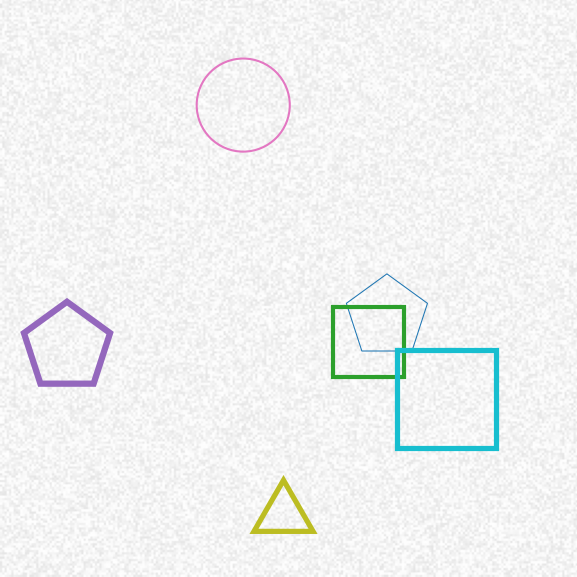[{"shape": "pentagon", "thickness": 0.5, "radius": 0.37, "center": [0.67, 0.451]}, {"shape": "square", "thickness": 2, "radius": 0.3, "center": [0.638, 0.407]}, {"shape": "pentagon", "thickness": 3, "radius": 0.39, "center": [0.116, 0.398]}, {"shape": "circle", "thickness": 1, "radius": 0.4, "center": [0.421, 0.817]}, {"shape": "triangle", "thickness": 2.5, "radius": 0.3, "center": [0.491, 0.109]}, {"shape": "square", "thickness": 2.5, "radius": 0.43, "center": [0.773, 0.308]}]